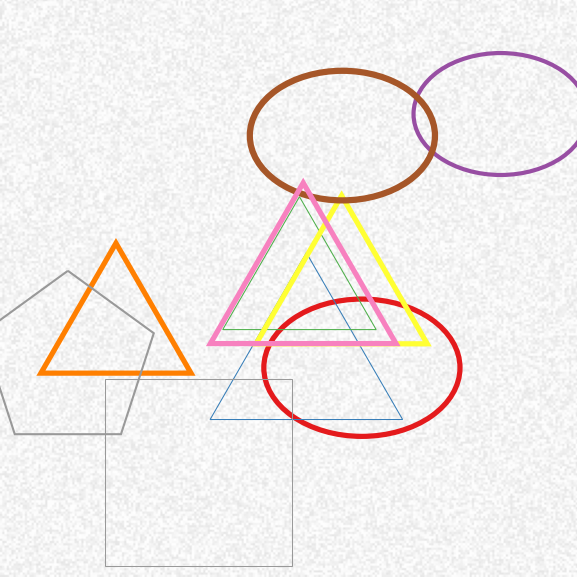[{"shape": "oval", "thickness": 2.5, "radius": 0.85, "center": [0.627, 0.362]}, {"shape": "triangle", "thickness": 0.5, "radius": 0.96, "center": [0.53, 0.369]}, {"shape": "triangle", "thickness": 0.5, "radius": 0.77, "center": [0.519, 0.505]}, {"shape": "oval", "thickness": 2, "radius": 0.75, "center": [0.867, 0.802]}, {"shape": "triangle", "thickness": 2.5, "radius": 0.75, "center": [0.201, 0.428]}, {"shape": "triangle", "thickness": 2.5, "radius": 0.86, "center": [0.592, 0.489]}, {"shape": "oval", "thickness": 3, "radius": 0.8, "center": [0.593, 0.764]}, {"shape": "triangle", "thickness": 2.5, "radius": 0.93, "center": [0.525, 0.497]}, {"shape": "pentagon", "thickness": 1, "radius": 0.78, "center": [0.118, 0.374]}, {"shape": "square", "thickness": 0.5, "radius": 0.81, "center": [0.343, 0.181]}]